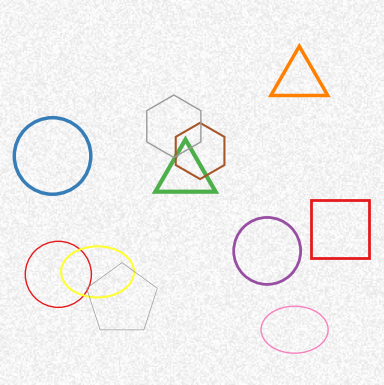[{"shape": "circle", "thickness": 1, "radius": 0.43, "center": [0.151, 0.287]}, {"shape": "square", "thickness": 2, "radius": 0.38, "center": [0.882, 0.406]}, {"shape": "circle", "thickness": 2.5, "radius": 0.5, "center": [0.136, 0.595]}, {"shape": "triangle", "thickness": 3, "radius": 0.45, "center": [0.482, 0.547]}, {"shape": "circle", "thickness": 2, "radius": 0.43, "center": [0.694, 0.348]}, {"shape": "triangle", "thickness": 2.5, "radius": 0.43, "center": [0.777, 0.795]}, {"shape": "oval", "thickness": 1.5, "radius": 0.47, "center": [0.253, 0.294]}, {"shape": "hexagon", "thickness": 1.5, "radius": 0.37, "center": [0.52, 0.608]}, {"shape": "oval", "thickness": 1, "radius": 0.44, "center": [0.765, 0.144]}, {"shape": "hexagon", "thickness": 1, "radius": 0.41, "center": [0.452, 0.672]}, {"shape": "pentagon", "thickness": 0.5, "radius": 0.48, "center": [0.317, 0.221]}]